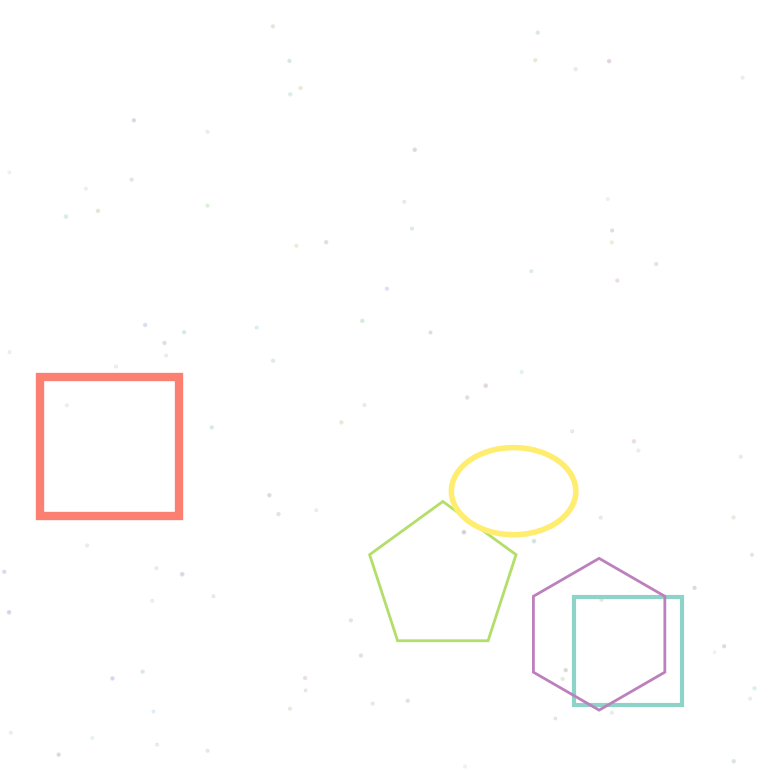[{"shape": "square", "thickness": 1.5, "radius": 0.35, "center": [0.816, 0.155]}, {"shape": "square", "thickness": 3, "radius": 0.45, "center": [0.142, 0.42]}, {"shape": "pentagon", "thickness": 1, "radius": 0.5, "center": [0.575, 0.249]}, {"shape": "hexagon", "thickness": 1, "radius": 0.49, "center": [0.778, 0.176]}, {"shape": "oval", "thickness": 2, "radius": 0.4, "center": [0.667, 0.362]}]